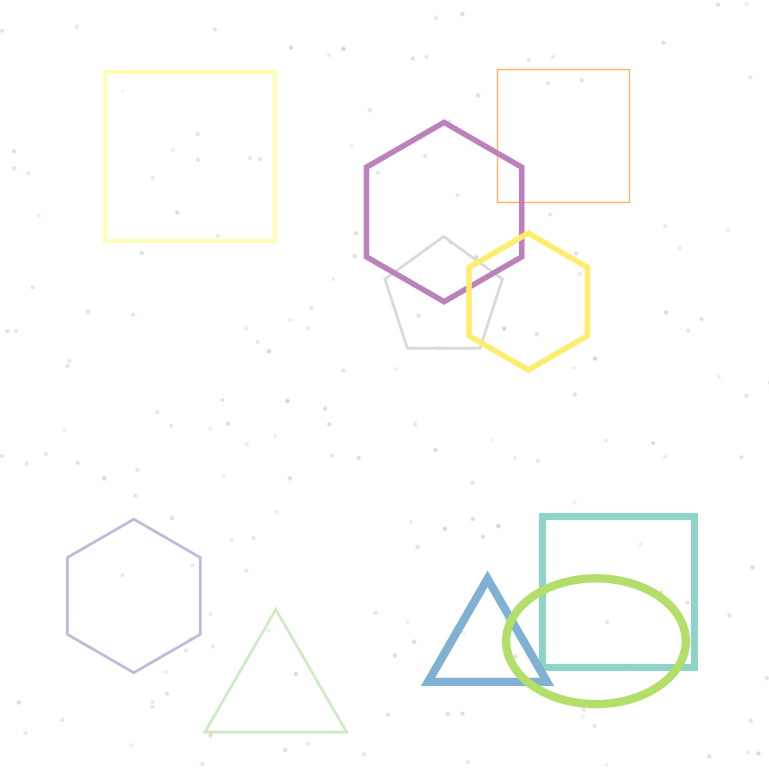[{"shape": "square", "thickness": 2.5, "radius": 0.49, "center": [0.803, 0.232]}, {"shape": "square", "thickness": 1.5, "radius": 0.55, "center": [0.247, 0.797]}, {"shape": "hexagon", "thickness": 1, "radius": 0.5, "center": [0.174, 0.226]}, {"shape": "triangle", "thickness": 3, "radius": 0.45, "center": [0.633, 0.159]}, {"shape": "square", "thickness": 0.5, "radius": 0.43, "center": [0.731, 0.824]}, {"shape": "oval", "thickness": 3, "radius": 0.58, "center": [0.774, 0.167]}, {"shape": "pentagon", "thickness": 1, "radius": 0.4, "center": [0.576, 0.613]}, {"shape": "hexagon", "thickness": 2, "radius": 0.58, "center": [0.577, 0.725]}, {"shape": "triangle", "thickness": 1, "radius": 0.53, "center": [0.358, 0.102]}, {"shape": "hexagon", "thickness": 2, "radius": 0.44, "center": [0.686, 0.608]}]